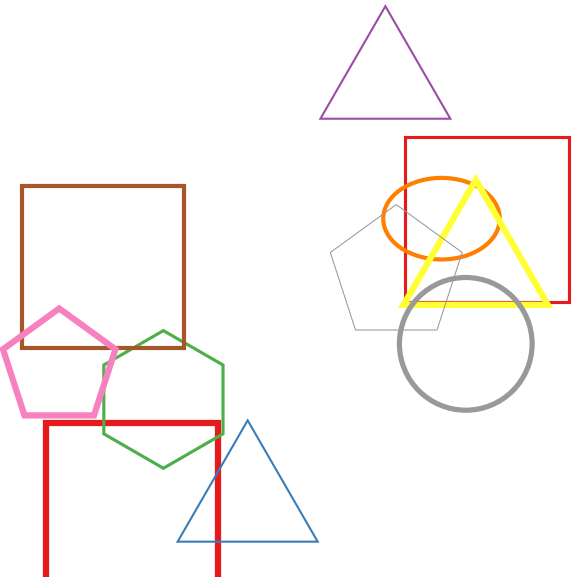[{"shape": "square", "thickness": 3, "radius": 0.74, "center": [0.229, 0.118]}, {"shape": "square", "thickness": 1.5, "radius": 0.71, "center": [0.844, 0.619]}, {"shape": "triangle", "thickness": 1, "radius": 0.7, "center": [0.429, 0.131]}, {"shape": "hexagon", "thickness": 1.5, "radius": 0.6, "center": [0.283, 0.307]}, {"shape": "triangle", "thickness": 1, "radius": 0.65, "center": [0.667, 0.858]}, {"shape": "oval", "thickness": 2, "radius": 0.5, "center": [0.765, 0.62]}, {"shape": "triangle", "thickness": 3, "radius": 0.72, "center": [0.824, 0.543]}, {"shape": "square", "thickness": 2, "radius": 0.7, "center": [0.178, 0.537]}, {"shape": "pentagon", "thickness": 3, "radius": 0.51, "center": [0.103, 0.363]}, {"shape": "pentagon", "thickness": 0.5, "radius": 0.6, "center": [0.686, 0.525]}, {"shape": "circle", "thickness": 2.5, "radius": 0.57, "center": [0.807, 0.404]}]